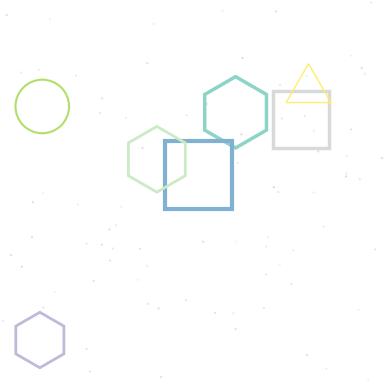[{"shape": "hexagon", "thickness": 2.5, "radius": 0.46, "center": [0.612, 0.708]}, {"shape": "hexagon", "thickness": 2, "radius": 0.36, "center": [0.103, 0.117]}, {"shape": "square", "thickness": 3, "radius": 0.44, "center": [0.516, 0.545]}, {"shape": "circle", "thickness": 1.5, "radius": 0.35, "center": [0.11, 0.723]}, {"shape": "square", "thickness": 2.5, "radius": 0.37, "center": [0.782, 0.691]}, {"shape": "hexagon", "thickness": 2, "radius": 0.43, "center": [0.407, 0.586]}, {"shape": "triangle", "thickness": 1, "radius": 0.34, "center": [0.801, 0.767]}]